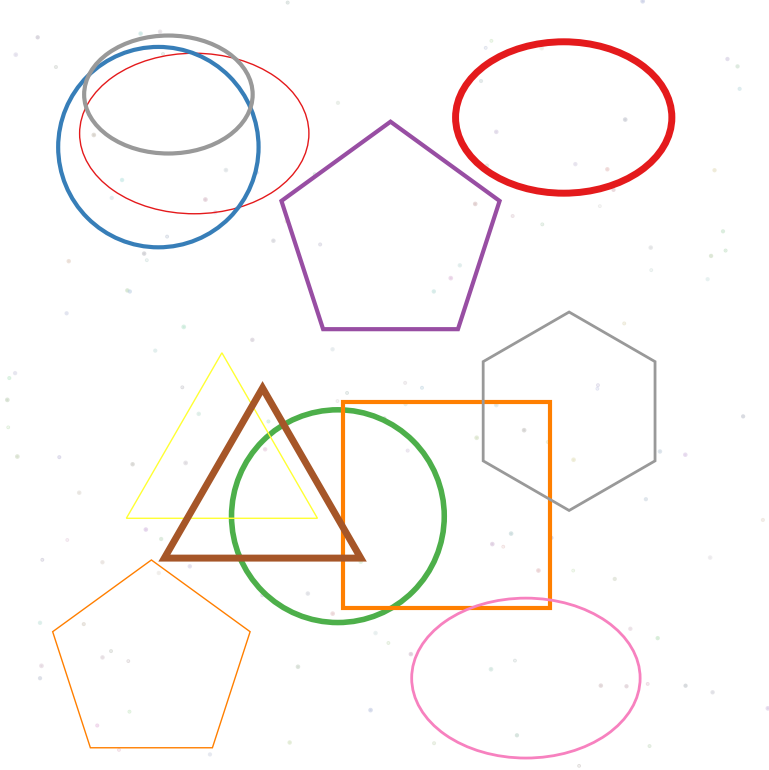[{"shape": "oval", "thickness": 0.5, "radius": 0.74, "center": [0.252, 0.827]}, {"shape": "oval", "thickness": 2.5, "radius": 0.7, "center": [0.732, 0.847]}, {"shape": "circle", "thickness": 1.5, "radius": 0.65, "center": [0.206, 0.809]}, {"shape": "circle", "thickness": 2, "radius": 0.69, "center": [0.439, 0.33]}, {"shape": "pentagon", "thickness": 1.5, "radius": 0.74, "center": [0.507, 0.693]}, {"shape": "square", "thickness": 1.5, "radius": 0.67, "center": [0.58, 0.344]}, {"shape": "pentagon", "thickness": 0.5, "radius": 0.67, "center": [0.197, 0.138]}, {"shape": "triangle", "thickness": 0.5, "radius": 0.72, "center": [0.288, 0.399]}, {"shape": "triangle", "thickness": 2.5, "radius": 0.74, "center": [0.341, 0.349]}, {"shape": "oval", "thickness": 1, "radius": 0.74, "center": [0.683, 0.119]}, {"shape": "hexagon", "thickness": 1, "radius": 0.64, "center": [0.739, 0.466]}, {"shape": "oval", "thickness": 1.5, "radius": 0.55, "center": [0.219, 0.877]}]